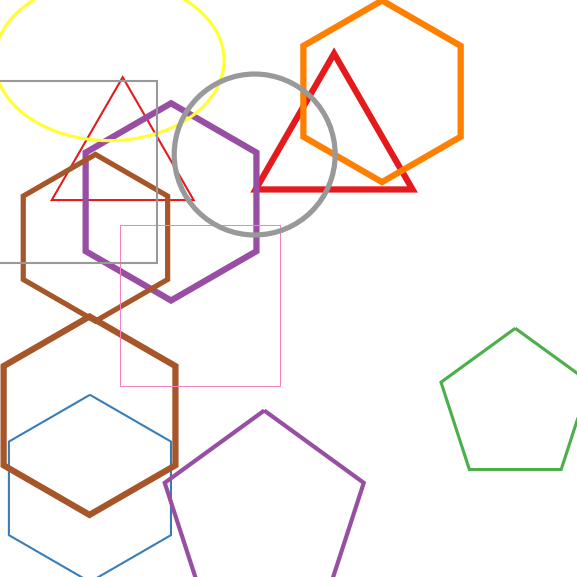[{"shape": "triangle", "thickness": 1, "radius": 0.71, "center": [0.212, 0.724]}, {"shape": "triangle", "thickness": 3, "radius": 0.78, "center": [0.578, 0.749]}, {"shape": "hexagon", "thickness": 1, "radius": 0.81, "center": [0.156, 0.153]}, {"shape": "pentagon", "thickness": 1.5, "radius": 0.68, "center": [0.892, 0.295]}, {"shape": "pentagon", "thickness": 2, "radius": 0.91, "center": [0.458, 0.107]}, {"shape": "hexagon", "thickness": 3, "radius": 0.85, "center": [0.296, 0.65]}, {"shape": "hexagon", "thickness": 3, "radius": 0.79, "center": [0.662, 0.841]}, {"shape": "oval", "thickness": 1.5, "radius": 0.99, "center": [0.189, 0.895]}, {"shape": "hexagon", "thickness": 3, "radius": 0.86, "center": [0.155, 0.279]}, {"shape": "hexagon", "thickness": 2.5, "radius": 0.72, "center": [0.165, 0.587]}, {"shape": "square", "thickness": 0.5, "radius": 0.69, "center": [0.346, 0.47]}, {"shape": "circle", "thickness": 2.5, "radius": 0.7, "center": [0.441, 0.732]}, {"shape": "square", "thickness": 1, "radius": 0.79, "center": [0.114, 0.701]}]